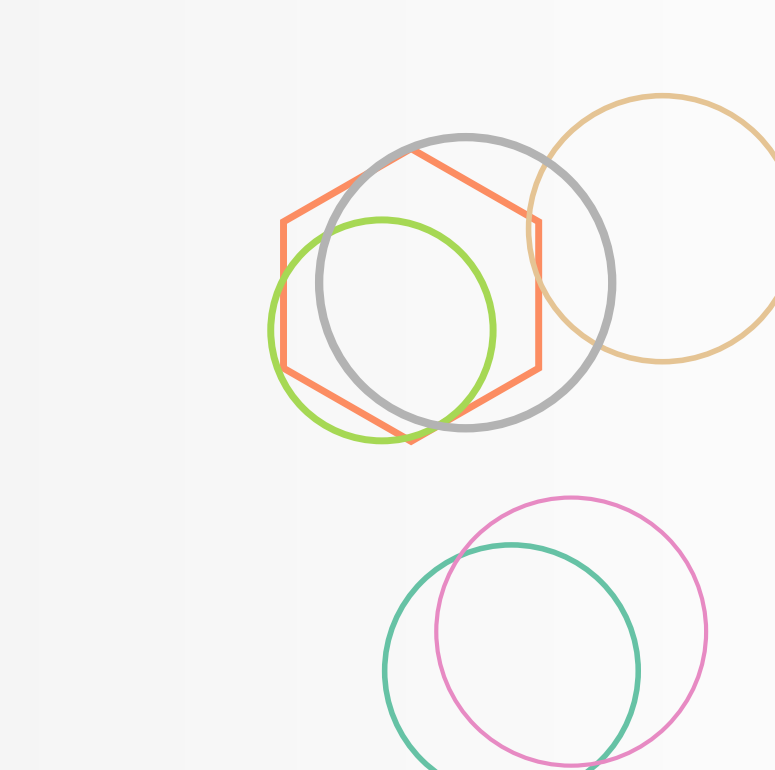[{"shape": "circle", "thickness": 2, "radius": 0.82, "center": [0.66, 0.129]}, {"shape": "hexagon", "thickness": 2.5, "radius": 0.95, "center": [0.53, 0.617]}, {"shape": "circle", "thickness": 1.5, "radius": 0.87, "center": [0.737, 0.18]}, {"shape": "circle", "thickness": 2.5, "radius": 0.72, "center": [0.493, 0.571]}, {"shape": "circle", "thickness": 2, "radius": 0.86, "center": [0.855, 0.703]}, {"shape": "circle", "thickness": 3, "radius": 0.95, "center": [0.601, 0.633]}]